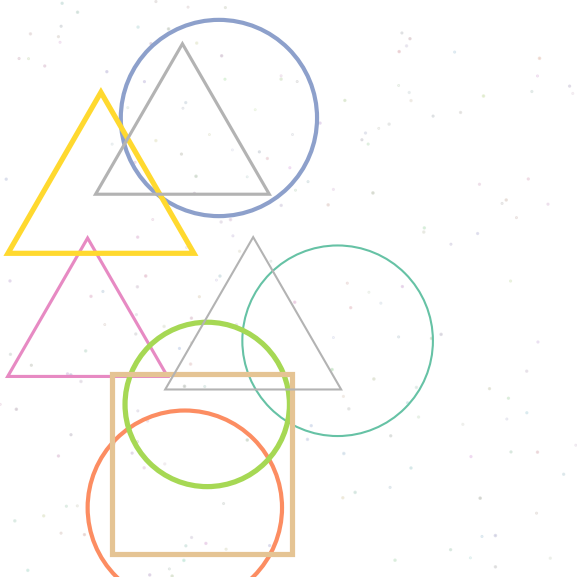[{"shape": "circle", "thickness": 1, "radius": 0.83, "center": [0.585, 0.409]}, {"shape": "circle", "thickness": 2, "radius": 0.84, "center": [0.32, 0.12]}, {"shape": "circle", "thickness": 2, "radius": 0.85, "center": [0.379, 0.795]}, {"shape": "triangle", "thickness": 1.5, "radius": 0.8, "center": [0.152, 0.427]}, {"shape": "circle", "thickness": 2.5, "radius": 0.71, "center": [0.359, 0.299]}, {"shape": "triangle", "thickness": 2.5, "radius": 0.93, "center": [0.175, 0.653]}, {"shape": "square", "thickness": 2.5, "radius": 0.78, "center": [0.35, 0.195]}, {"shape": "triangle", "thickness": 1.5, "radius": 0.87, "center": [0.316, 0.75]}, {"shape": "triangle", "thickness": 1, "radius": 0.88, "center": [0.438, 0.413]}]